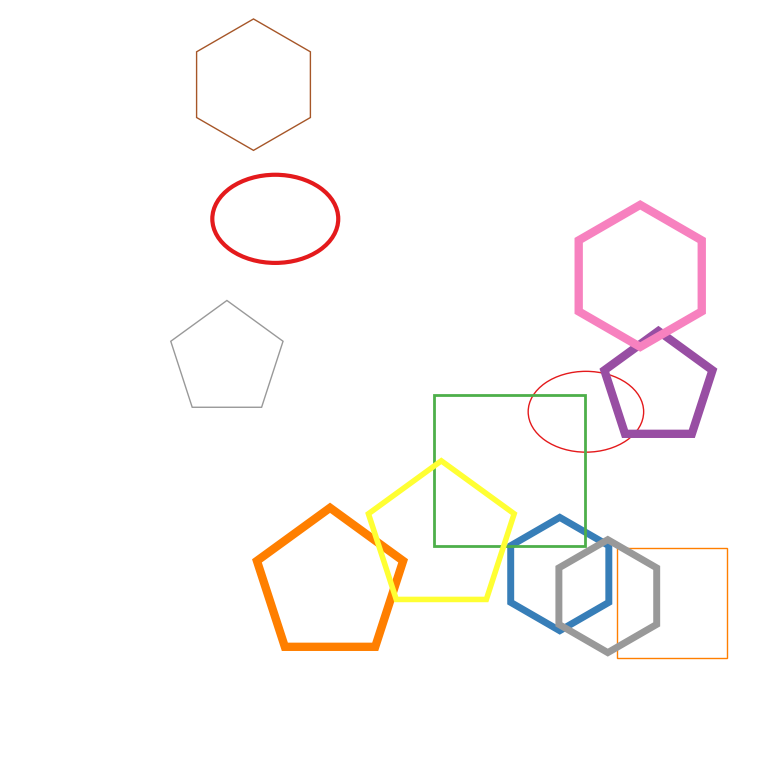[{"shape": "oval", "thickness": 1.5, "radius": 0.41, "center": [0.358, 0.716]}, {"shape": "oval", "thickness": 0.5, "radius": 0.37, "center": [0.761, 0.465]}, {"shape": "hexagon", "thickness": 2.5, "radius": 0.37, "center": [0.727, 0.254]}, {"shape": "square", "thickness": 1, "radius": 0.49, "center": [0.662, 0.389]}, {"shape": "pentagon", "thickness": 3, "radius": 0.37, "center": [0.855, 0.496]}, {"shape": "square", "thickness": 0.5, "radius": 0.36, "center": [0.873, 0.217]}, {"shape": "pentagon", "thickness": 3, "radius": 0.5, "center": [0.429, 0.241]}, {"shape": "pentagon", "thickness": 2, "radius": 0.5, "center": [0.573, 0.302]}, {"shape": "hexagon", "thickness": 0.5, "radius": 0.43, "center": [0.329, 0.89]}, {"shape": "hexagon", "thickness": 3, "radius": 0.46, "center": [0.831, 0.642]}, {"shape": "pentagon", "thickness": 0.5, "radius": 0.38, "center": [0.295, 0.533]}, {"shape": "hexagon", "thickness": 2.5, "radius": 0.37, "center": [0.789, 0.226]}]